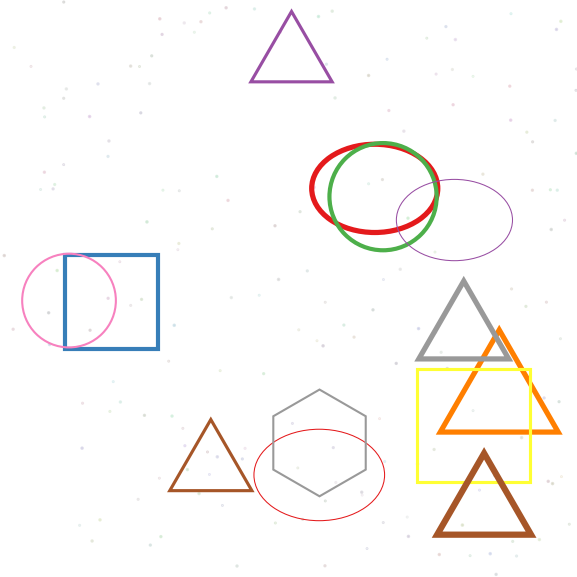[{"shape": "oval", "thickness": 0.5, "radius": 0.57, "center": [0.553, 0.177]}, {"shape": "oval", "thickness": 2.5, "radius": 0.55, "center": [0.649, 0.673]}, {"shape": "square", "thickness": 2, "radius": 0.4, "center": [0.193, 0.476]}, {"shape": "circle", "thickness": 2, "radius": 0.46, "center": [0.663, 0.659]}, {"shape": "triangle", "thickness": 1.5, "radius": 0.41, "center": [0.505, 0.898]}, {"shape": "oval", "thickness": 0.5, "radius": 0.5, "center": [0.787, 0.618]}, {"shape": "triangle", "thickness": 2.5, "radius": 0.59, "center": [0.864, 0.31]}, {"shape": "square", "thickness": 1.5, "radius": 0.49, "center": [0.82, 0.263]}, {"shape": "triangle", "thickness": 3, "radius": 0.47, "center": [0.838, 0.12]}, {"shape": "triangle", "thickness": 1.5, "radius": 0.41, "center": [0.365, 0.191]}, {"shape": "circle", "thickness": 1, "radius": 0.41, "center": [0.12, 0.479]}, {"shape": "hexagon", "thickness": 1, "radius": 0.46, "center": [0.553, 0.232]}, {"shape": "triangle", "thickness": 2.5, "radius": 0.45, "center": [0.803, 0.423]}]